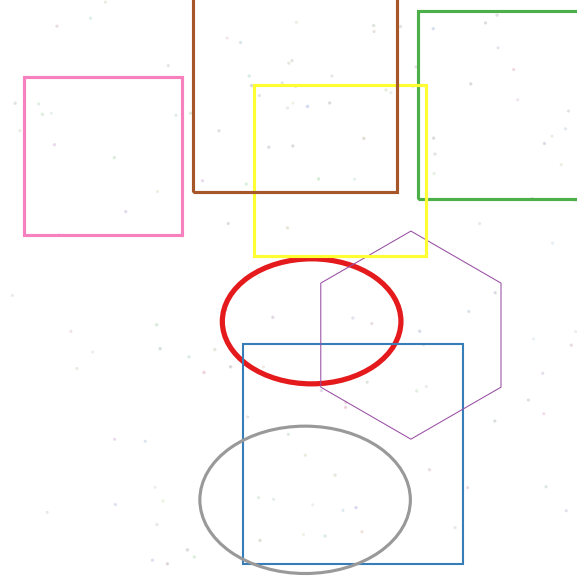[{"shape": "oval", "thickness": 2.5, "radius": 0.77, "center": [0.54, 0.443]}, {"shape": "square", "thickness": 1, "radius": 0.95, "center": [0.612, 0.213]}, {"shape": "square", "thickness": 1.5, "radius": 0.81, "center": [0.886, 0.817]}, {"shape": "hexagon", "thickness": 0.5, "radius": 0.9, "center": [0.712, 0.419]}, {"shape": "square", "thickness": 1.5, "radius": 0.74, "center": [0.589, 0.704]}, {"shape": "square", "thickness": 1.5, "radius": 0.88, "center": [0.511, 0.842]}, {"shape": "square", "thickness": 1.5, "radius": 0.68, "center": [0.178, 0.73]}, {"shape": "oval", "thickness": 1.5, "radius": 0.91, "center": [0.528, 0.134]}]